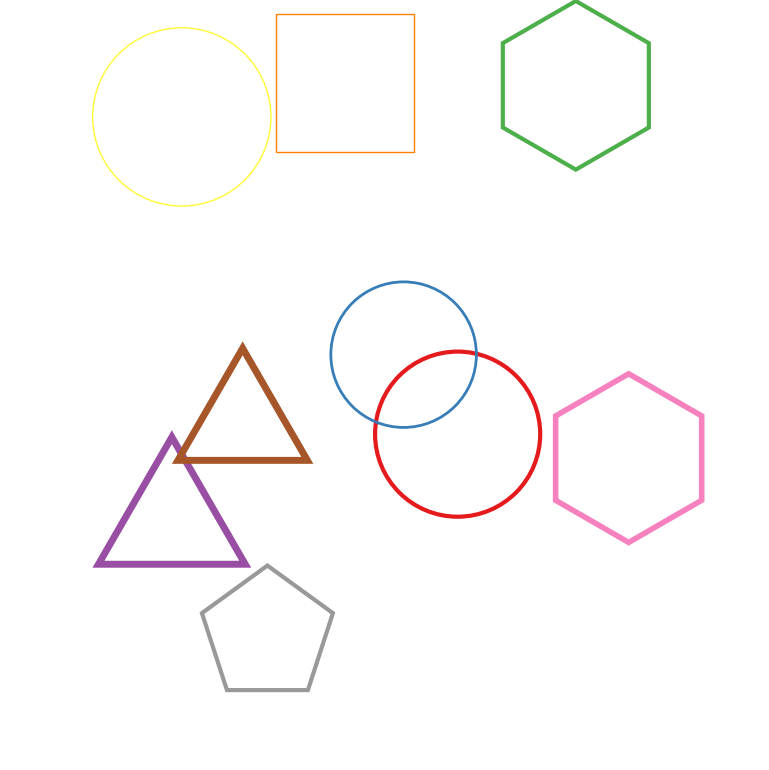[{"shape": "circle", "thickness": 1.5, "radius": 0.54, "center": [0.594, 0.436]}, {"shape": "circle", "thickness": 1, "radius": 0.47, "center": [0.524, 0.539]}, {"shape": "hexagon", "thickness": 1.5, "radius": 0.55, "center": [0.748, 0.889]}, {"shape": "triangle", "thickness": 2.5, "radius": 0.55, "center": [0.223, 0.322]}, {"shape": "square", "thickness": 0.5, "radius": 0.45, "center": [0.448, 0.893]}, {"shape": "circle", "thickness": 0.5, "radius": 0.58, "center": [0.236, 0.848]}, {"shape": "triangle", "thickness": 2.5, "radius": 0.49, "center": [0.315, 0.451]}, {"shape": "hexagon", "thickness": 2, "radius": 0.55, "center": [0.816, 0.405]}, {"shape": "pentagon", "thickness": 1.5, "radius": 0.45, "center": [0.347, 0.176]}]